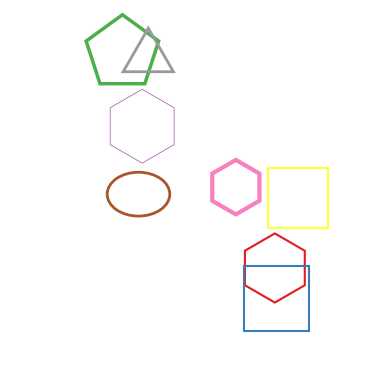[{"shape": "hexagon", "thickness": 1.5, "radius": 0.45, "center": [0.714, 0.304]}, {"shape": "square", "thickness": 1.5, "radius": 0.42, "center": [0.718, 0.226]}, {"shape": "pentagon", "thickness": 2.5, "radius": 0.5, "center": [0.318, 0.863]}, {"shape": "hexagon", "thickness": 0.5, "radius": 0.48, "center": [0.369, 0.672]}, {"shape": "square", "thickness": 1.5, "radius": 0.39, "center": [0.774, 0.486]}, {"shape": "oval", "thickness": 2, "radius": 0.41, "center": [0.36, 0.496]}, {"shape": "hexagon", "thickness": 3, "radius": 0.35, "center": [0.613, 0.514]}, {"shape": "triangle", "thickness": 2, "radius": 0.38, "center": [0.385, 0.851]}]